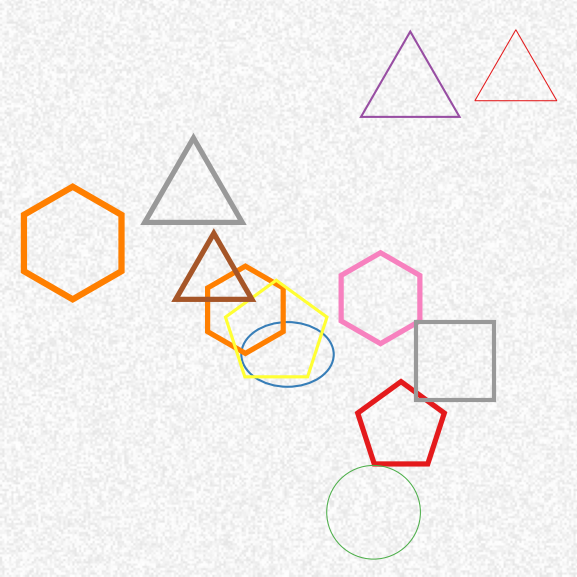[{"shape": "triangle", "thickness": 0.5, "radius": 0.41, "center": [0.893, 0.866]}, {"shape": "pentagon", "thickness": 2.5, "radius": 0.39, "center": [0.694, 0.26]}, {"shape": "oval", "thickness": 1, "radius": 0.4, "center": [0.498, 0.385]}, {"shape": "circle", "thickness": 0.5, "radius": 0.41, "center": [0.647, 0.112]}, {"shape": "triangle", "thickness": 1, "radius": 0.49, "center": [0.71, 0.846]}, {"shape": "hexagon", "thickness": 2.5, "radius": 0.38, "center": [0.425, 0.463]}, {"shape": "hexagon", "thickness": 3, "radius": 0.49, "center": [0.126, 0.578]}, {"shape": "pentagon", "thickness": 1.5, "radius": 0.46, "center": [0.478, 0.421]}, {"shape": "triangle", "thickness": 2.5, "radius": 0.38, "center": [0.37, 0.519]}, {"shape": "hexagon", "thickness": 2.5, "radius": 0.39, "center": [0.659, 0.483]}, {"shape": "square", "thickness": 2, "radius": 0.34, "center": [0.789, 0.373]}, {"shape": "triangle", "thickness": 2.5, "radius": 0.49, "center": [0.335, 0.663]}]